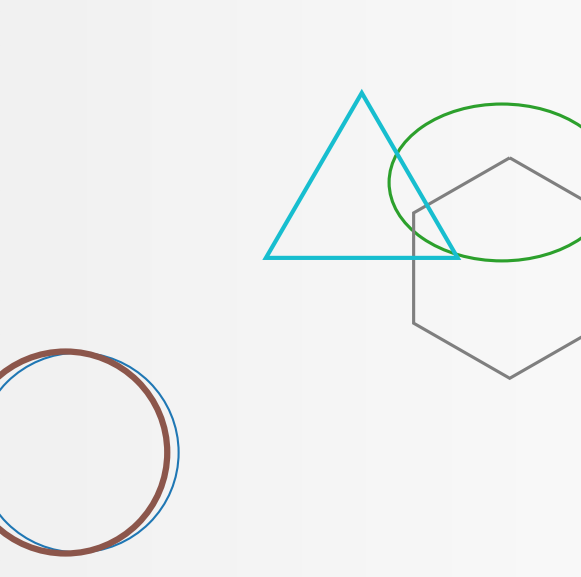[{"shape": "circle", "thickness": 1, "radius": 0.86, "center": [0.134, 0.215]}, {"shape": "oval", "thickness": 1.5, "radius": 0.97, "center": [0.863, 0.683]}, {"shape": "circle", "thickness": 3, "radius": 0.87, "center": [0.113, 0.216]}, {"shape": "hexagon", "thickness": 1.5, "radius": 0.95, "center": [0.877, 0.535]}, {"shape": "triangle", "thickness": 2, "radius": 0.95, "center": [0.622, 0.648]}]